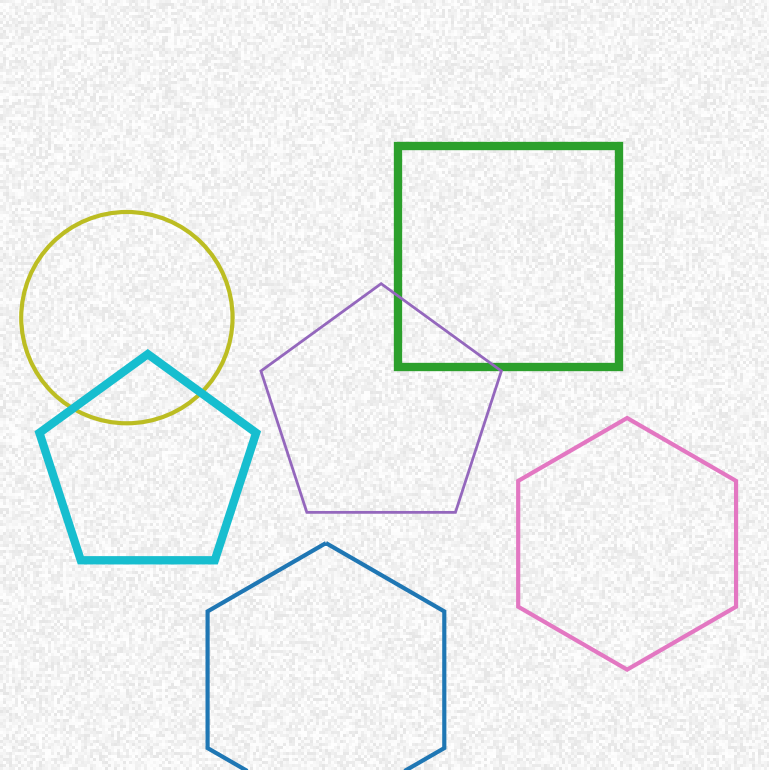[{"shape": "hexagon", "thickness": 1.5, "radius": 0.89, "center": [0.423, 0.117]}, {"shape": "square", "thickness": 3, "radius": 0.72, "center": [0.66, 0.667]}, {"shape": "pentagon", "thickness": 1, "radius": 0.82, "center": [0.495, 0.467]}, {"shape": "hexagon", "thickness": 1.5, "radius": 0.82, "center": [0.814, 0.294]}, {"shape": "circle", "thickness": 1.5, "radius": 0.69, "center": [0.165, 0.587]}, {"shape": "pentagon", "thickness": 3, "radius": 0.74, "center": [0.192, 0.392]}]